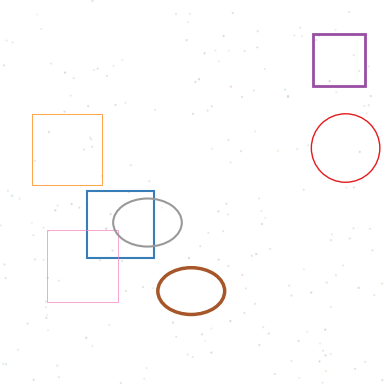[{"shape": "circle", "thickness": 1, "radius": 0.44, "center": [0.898, 0.616]}, {"shape": "square", "thickness": 1.5, "radius": 0.44, "center": [0.314, 0.417]}, {"shape": "square", "thickness": 2, "radius": 0.34, "center": [0.88, 0.844]}, {"shape": "square", "thickness": 0.5, "radius": 0.46, "center": [0.174, 0.611]}, {"shape": "oval", "thickness": 2.5, "radius": 0.43, "center": [0.497, 0.244]}, {"shape": "square", "thickness": 0.5, "radius": 0.46, "center": [0.215, 0.309]}, {"shape": "oval", "thickness": 1.5, "radius": 0.45, "center": [0.383, 0.422]}]